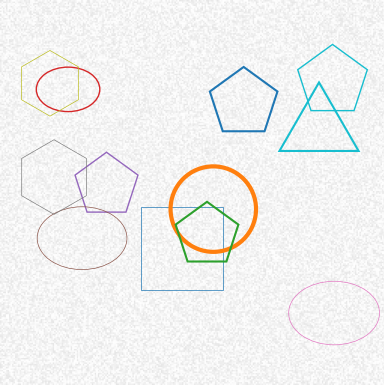[{"shape": "pentagon", "thickness": 1.5, "radius": 0.46, "center": [0.633, 0.734]}, {"shape": "square", "thickness": 0.5, "radius": 0.54, "center": [0.472, 0.354]}, {"shape": "circle", "thickness": 3, "radius": 0.56, "center": [0.554, 0.457]}, {"shape": "pentagon", "thickness": 1.5, "radius": 0.43, "center": [0.538, 0.39]}, {"shape": "oval", "thickness": 1, "radius": 0.41, "center": [0.177, 0.768]}, {"shape": "pentagon", "thickness": 1, "radius": 0.43, "center": [0.277, 0.519]}, {"shape": "oval", "thickness": 0.5, "radius": 0.58, "center": [0.213, 0.381]}, {"shape": "oval", "thickness": 0.5, "radius": 0.59, "center": [0.868, 0.187]}, {"shape": "hexagon", "thickness": 0.5, "radius": 0.48, "center": [0.14, 0.54]}, {"shape": "hexagon", "thickness": 0.5, "radius": 0.43, "center": [0.13, 0.784]}, {"shape": "pentagon", "thickness": 1, "radius": 0.48, "center": [0.864, 0.79]}, {"shape": "triangle", "thickness": 1.5, "radius": 0.59, "center": [0.829, 0.667]}]